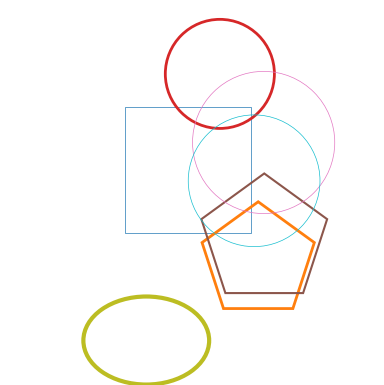[{"shape": "square", "thickness": 0.5, "radius": 0.82, "center": [0.488, 0.558]}, {"shape": "pentagon", "thickness": 2, "radius": 0.77, "center": [0.671, 0.323]}, {"shape": "circle", "thickness": 2, "radius": 0.71, "center": [0.571, 0.808]}, {"shape": "pentagon", "thickness": 1.5, "radius": 0.86, "center": [0.686, 0.378]}, {"shape": "circle", "thickness": 0.5, "radius": 0.92, "center": [0.685, 0.63]}, {"shape": "oval", "thickness": 3, "radius": 0.82, "center": [0.38, 0.116]}, {"shape": "circle", "thickness": 0.5, "radius": 0.86, "center": [0.66, 0.53]}]